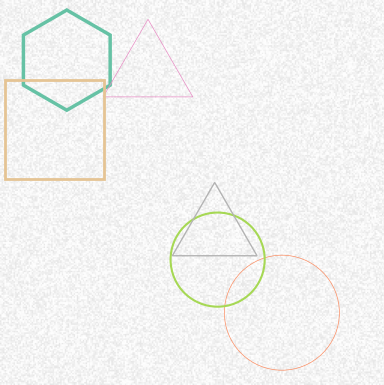[{"shape": "hexagon", "thickness": 2.5, "radius": 0.65, "center": [0.173, 0.844]}, {"shape": "circle", "thickness": 0.5, "radius": 0.75, "center": [0.732, 0.188]}, {"shape": "triangle", "thickness": 0.5, "radius": 0.67, "center": [0.384, 0.816]}, {"shape": "circle", "thickness": 1.5, "radius": 0.61, "center": [0.565, 0.326]}, {"shape": "square", "thickness": 2, "radius": 0.64, "center": [0.142, 0.664]}, {"shape": "triangle", "thickness": 1, "radius": 0.63, "center": [0.558, 0.399]}]